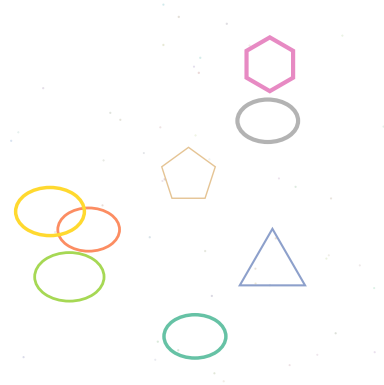[{"shape": "oval", "thickness": 2.5, "radius": 0.4, "center": [0.506, 0.126]}, {"shape": "oval", "thickness": 2, "radius": 0.4, "center": [0.23, 0.404]}, {"shape": "triangle", "thickness": 1.5, "radius": 0.49, "center": [0.708, 0.308]}, {"shape": "hexagon", "thickness": 3, "radius": 0.35, "center": [0.701, 0.833]}, {"shape": "oval", "thickness": 2, "radius": 0.45, "center": [0.18, 0.281]}, {"shape": "oval", "thickness": 2.5, "radius": 0.45, "center": [0.13, 0.451]}, {"shape": "pentagon", "thickness": 1, "radius": 0.37, "center": [0.49, 0.544]}, {"shape": "oval", "thickness": 3, "radius": 0.39, "center": [0.695, 0.686]}]